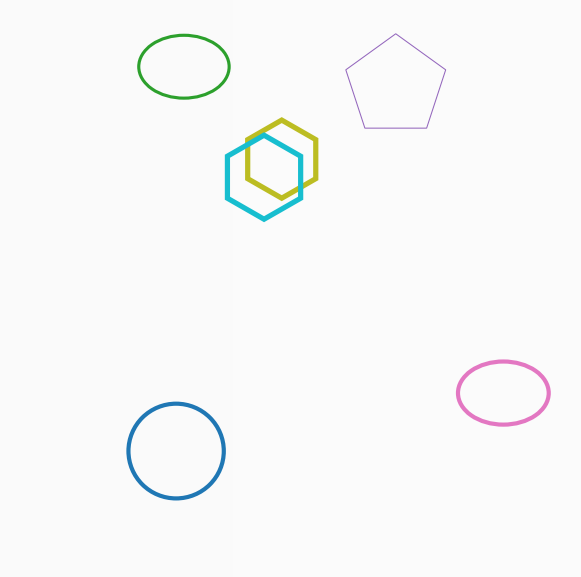[{"shape": "circle", "thickness": 2, "radius": 0.41, "center": [0.303, 0.218]}, {"shape": "oval", "thickness": 1.5, "radius": 0.39, "center": [0.316, 0.884]}, {"shape": "pentagon", "thickness": 0.5, "radius": 0.45, "center": [0.681, 0.85]}, {"shape": "oval", "thickness": 2, "radius": 0.39, "center": [0.866, 0.319]}, {"shape": "hexagon", "thickness": 2.5, "radius": 0.34, "center": [0.485, 0.724]}, {"shape": "hexagon", "thickness": 2.5, "radius": 0.36, "center": [0.454, 0.692]}]